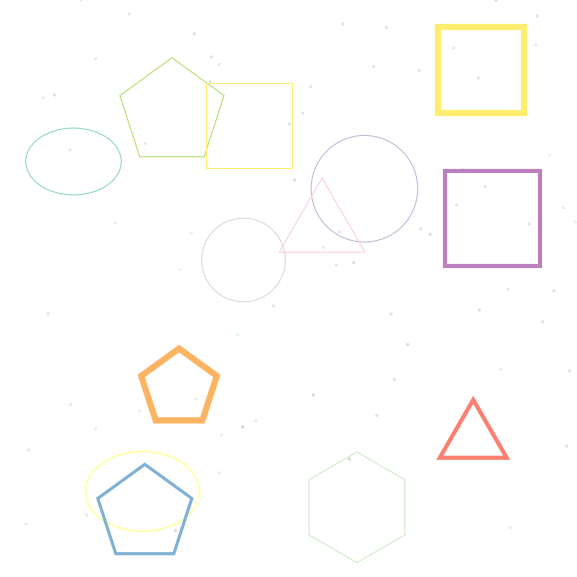[{"shape": "oval", "thickness": 0.5, "radius": 0.41, "center": [0.127, 0.719]}, {"shape": "oval", "thickness": 1, "radius": 0.49, "center": [0.247, 0.148]}, {"shape": "circle", "thickness": 0.5, "radius": 0.46, "center": [0.631, 0.672]}, {"shape": "triangle", "thickness": 2, "radius": 0.33, "center": [0.819, 0.24]}, {"shape": "pentagon", "thickness": 1.5, "radius": 0.43, "center": [0.251, 0.11]}, {"shape": "pentagon", "thickness": 3, "radius": 0.34, "center": [0.31, 0.327]}, {"shape": "pentagon", "thickness": 0.5, "radius": 0.47, "center": [0.298, 0.804]}, {"shape": "triangle", "thickness": 0.5, "radius": 0.43, "center": [0.558, 0.605]}, {"shape": "circle", "thickness": 0.5, "radius": 0.36, "center": [0.422, 0.549]}, {"shape": "square", "thickness": 2, "radius": 0.41, "center": [0.853, 0.621]}, {"shape": "hexagon", "thickness": 0.5, "radius": 0.48, "center": [0.618, 0.121]}, {"shape": "square", "thickness": 0.5, "radius": 0.37, "center": [0.431, 0.782]}, {"shape": "square", "thickness": 3, "radius": 0.37, "center": [0.833, 0.878]}]